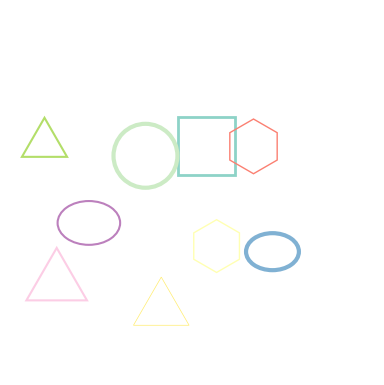[{"shape": "square", "thickness": 2, "radius": 0.37, "center": [0.537, 0.62]}, {"shape": "hexagon", "thickness": 1, "radius": 0.34, "center": [0.563, 0.361]}, {"shape": "hexagon", "thickness": 1, "radius": 0.36, "center": [0.658, 0.62]}, {"shape": "oval", "thickness": 3, "radius": 0.34, "center": [0.708, 0.346]}, {"shape": "triangle", "thickness": 1.5, "radius": 0.34, "center": [0.116, 0.626]}, {"shape": "triangle", "thickness": 1.5, "radius": 0.45, "center": [0.147, 0.265]}, {"shape": "oval", "thickness": 1.5, "radius": 0.41, "center": [0.231, 0.421]}, {"shape": "circle", "thickness": 3, "radius": 0.42, "center": [0.378, 0.595]}, {"shape": "triangle", "thickness": 0.5, "radius": 0.42, "center": [0.419, 0.197]}]